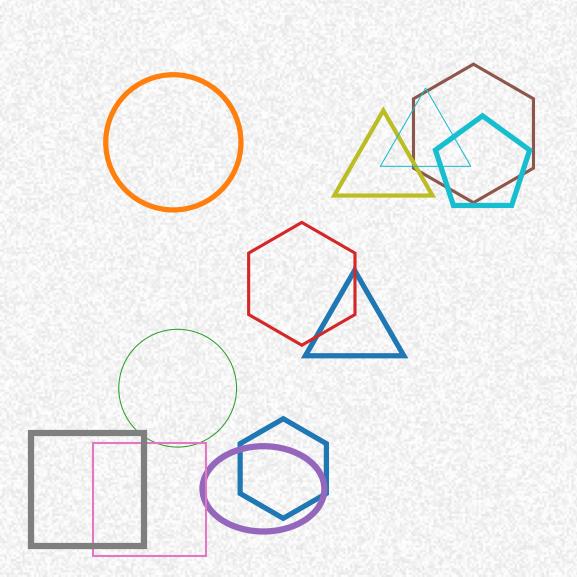[{"shape": "hexagon", "thickness": 2.5, "radius": 0.43, "center": [0.491, 0.188]}, {"shape": "triangle", "thickness": 2.5, "radius": 0.49, "center": [0.614, 0.432]}, {"shape": "circle", "thickness": 2.5, "radius": 0.59, "center": [0.3, 0.753]}, {"shape": "circle", "thickness": 0.5, "radius": 0.51, "center": [0.308, 0.327]}, {"shape": "hexagon", "thickness": 1.5, "radius": 0.53, "center": [0.523, 0.508]}, {"shape": "oval", "thickness": 3, "radius": 0.53, "center": [0.456, 0.153]}, {"shape": "hexagon", "thickness": 1.5, "radius": 0.6, "center": [0.82, 0.768]}, {"shape": "square", "thickness": 1, "radius": 0.49, "center": [0.259, 0.134]}, {"shape": "square", "thickness": 3, "radius": 0.49, "center": [0.151, 0.152]}, {"shape": "triangle", "thickness": 2, "radius": 0.49, "center": [0.664, 0.71]}, {"shape": "pentagon", "thickness": 2.5, "radius": 0.43, "center": [0.836, 0.713]}, {"shape": "triangle", "thickness": 0.5, "radius": 0.45, "center": [0.737, 0.756]}]